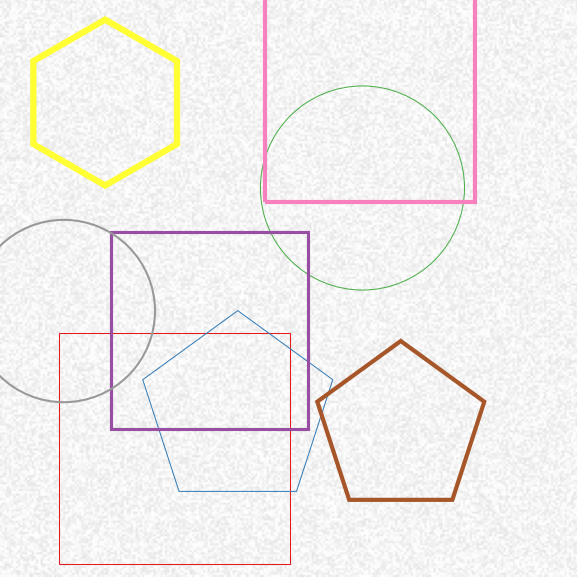[{"shape": "square", "thickness": 0.5, "radius": 1.0, "center": [0.302, 0.222]}, {"shape": "pentagon", "thickness": 0.5, "radius": 0.87, "center": [0.412, 0.288]}, {"shape": "circle", "thickness": 0.5, "radius": 0.88, "center": [0.628, 0.674]}, {"shape": "square", "thickness": 1.5, "radius": 0.85, "center": [0.363, 0.427]}, {"shape": "hexagon", "thickness": 3, "radius": 0.72, "center": [0.182, 0.822]}, {"shape": "pentagon", "thickness": 2, "radius": 0.76, "center": [0.694, 0.257]}, {"shape": "square", "thickness": 2, "radius": 0.91, "center": [0.64, 0.832]}, {"shape": "circle", "thickness": 1, "radius": 0.79, "center": [0.111, 0.461]}]